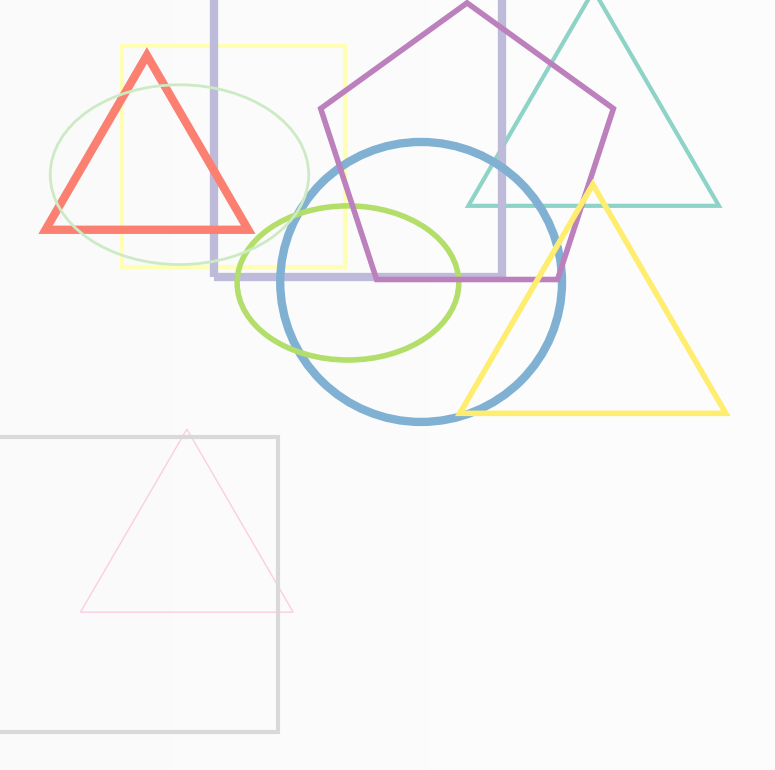[{"shape": "triangle", "thickness": 1.5, "radius": 0.93, "center": [0.766, 0.826]}, {"shape": "square", "thickness": 1.5, "radius": 0.72, "center": [0.301, 0.797]}, {"shape": "square", "thickness": 3, "radius": 0.93, "center": [0.462, 0.826]}, {"shape": "triangle", "thickness": 3, "radius": 0.76, "center": [0.19, 0.777]}, {"shape": "circle", "thickness": 3, "radius": 0.91, "center": [0.543, 0.634]}, {"shape": "oval", "thickness": 2, "radius": 0.71, "center": [0.449, 0.633]}, {"shape": "triangle", "thickness": 0.5, "radius": 0.79, "center": [0.241, 0.284]}, {"shape": "square", "thickness": 1.5, "radius": 0.96, "center": [0.167, 0.241]}, {"shape": "pentagon", "thickness": 2, "radius": 0.99, "center": [0.603, 0.798]}, {"shape": "oval", "thickness": 1, "radius": 0.83, "center": [0.232, 0.773]}, {"shape": "triangle", "thickness": 2, "radius": 0.99, "center": [0.765, 0.562]}]